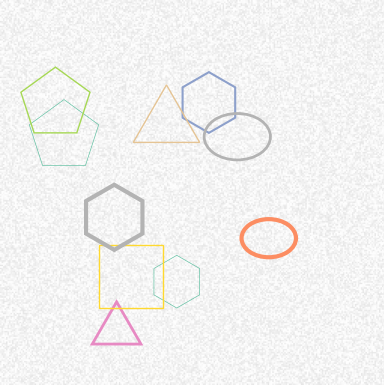[{"shape": "hexagon", "thickness": 0.5, "radius": 0.34, "center": [0.459, 0.268]}, {"shape": "pentagon", "thickness": 0.5, "radius": 0.47, "center": [0.166, 0.647]}, {"shape": "oval", "thickness": 3, "radius": 0.35, "center": [0.698, 0.381]}, {"shape": "hexagon", "thickness": 1.5, "radius": 0.39, "center": [0.543, 0.734]}, {"shape": "triangle", "thickness": 2, "radius": 0.37, "center": [0.303, 0.143]}, {"shape": "pentagon", "thickness": 1, "radius": 0.47, "center": [0.144, 0.731]}, {"shape": "square", "thickness": 1, "radius": 0.41, "center": [0.34, 0.283]}, {"shape": "triangle", "thickness": 1, "radius": 0.5, "center": [0.432, 0.68]}, {"shape": "hexagon", "thickness": 3, "radius": 0.42, "center": [0.297, 0.436]}, {"shape": "oval", "thickness": 2, "radius": 0.43, "center": [0.616, 0.645]}]